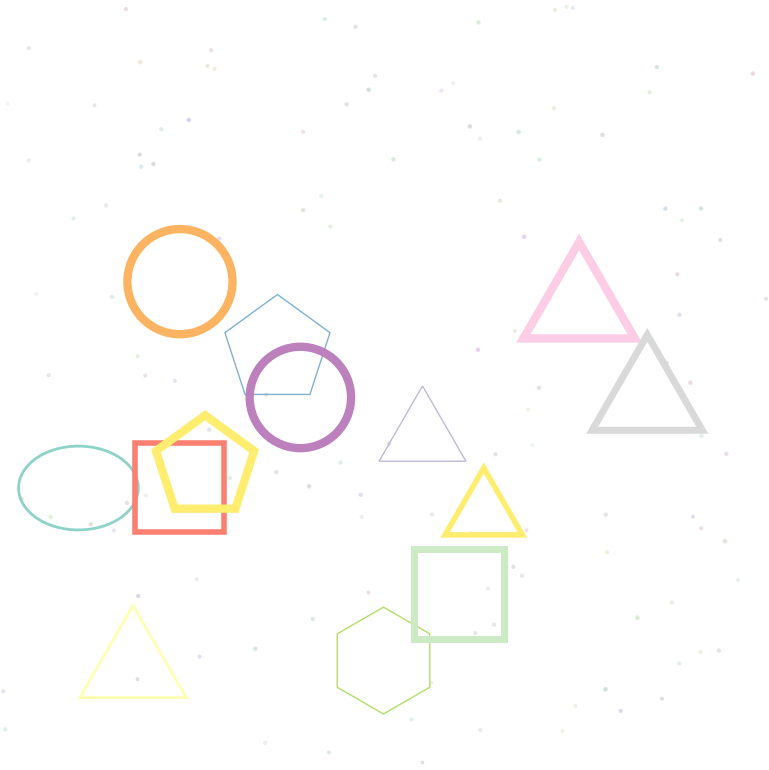[{"shape": "oval", "thickness": 1, "radius": 0.39, "center": [0.102, 0.366]}, {"shape": "triangle", "thickness": 1, "radius": 0.4, "center": [0.173, 0.134]}, {"shape": "triangle", "thickness": 0.5, "radius": 0.33, "center": [0.549, 0.434]}, {"shape": "square", "thickness": 2, "radius": 0.29, "center": [0.233, 0.367]}, {"shape": "pentagon", "thickness": 0.5, "radius": 0.36, "center": [0.36, 0.546]}, {"shape": "circle", "thickness": 3, "radius": 0.34, "center": [0.234, 0.634]}, {"shape": "hexagon", "thickness": 0.5, "radius": 0.35, "center": [0.498, 0.142]}, {"shape": "triangle", "thickness": 3, "radius": 0.42, "center": [0.752, 0.602]}, {"shape": "triangle", "thickness": 2.5, "radius": 0.41, "center": [0.841, 0.483]}, {"shape": "circle", "thickness": 3, "radius": 0.33, "center": [0.39, 0.484]}, {"shape": "square", "thickness": 2.5, "radius": 0.29, "center": [0.596, 0.229]}, {"shape": "triangle", "thickness": 2, "radius": 0.29, "center": [0.628, 0.334]}, {"shape": "pentagon", "thickness": 3, "radius": 0.34, "center": [0.266, 0.394]}]